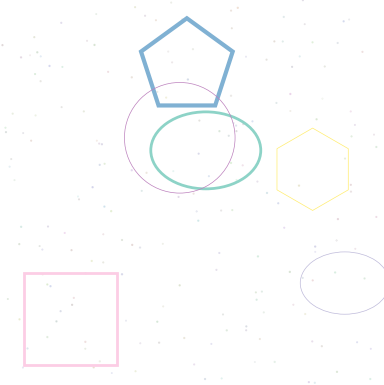[{"shape": "oval", "thickness": 2, "radius": 0.71, "center": [0.534, 0.609]}, {"shape": "oval", "thickness": 0.5, "radius": 0.58, "center": [0.896, 0.265]}, {"shape": "pentagon", "thickness": 3, "radius": 0.63, "center": [0.485, 0.827]}, {"shape": "square", "thickness": 2, "radius": 0.6, "center": [0.183, 0.172]}, {"shape": "circle", "thickness": 0.5, "radius": 0.72, "center": [0.467, 0.642]}, {"shape": "hexagon", "thickness": 0.5, "radius": 0.53, "center": [0.812, 0.56]}]